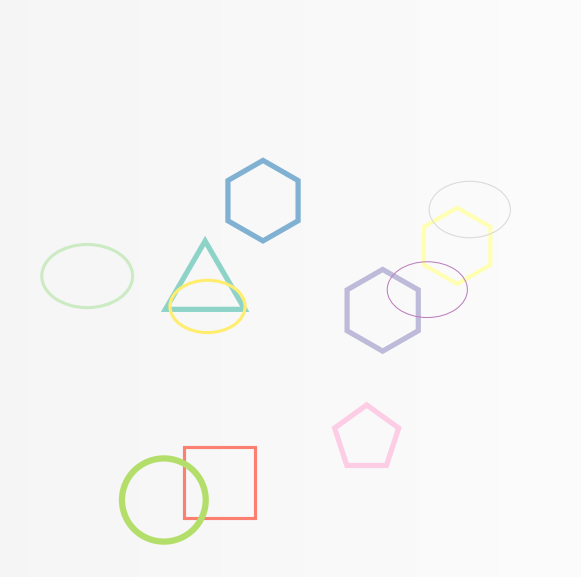[{"shape": "triangle", "thickness": 2.5, "radius": 0.39, "center": [0.353, 0.503]}, {"shape": "hexagon", "thickness": 2, "radius": 0.33, "center": [0.787, 0.573]}, {"shape": "hexagon", "thickness": 2.5, "radius": 0.35, "center": [0.658, 0.462]}, {"shape": "square", "thickness": 1.5, "radius": 0.31, "center": [0.378, 0.164]}, {"shape": "hexagon", "thickness": 2.5, "radius": 0.35, "center": [0.452, 0.652]}, {"shape": "circle", "thickness": 3, "radius": 0.36, "center": [0.282, 0.133]}, {"shape": "pentagon", "thickness": 2.5, "radius": 0.29, "center": [0.631, 0.24]}, {"shape": "oval", "thickness": 0.5, "radius": 0.35, "center": [0.808, 0.636]}, {"shape": "oval", "thickness": 0.5, "radius": 0.34, "center": [0.735, 0.498]}, {"shape": "oval", "thickness": 1.5, "radius": 0.39, "center": [0.15, 0.521]}, {"shape": "oval", "thickness": 1.5, "radius": 0.32, "center": [0.357, 0.469]}]